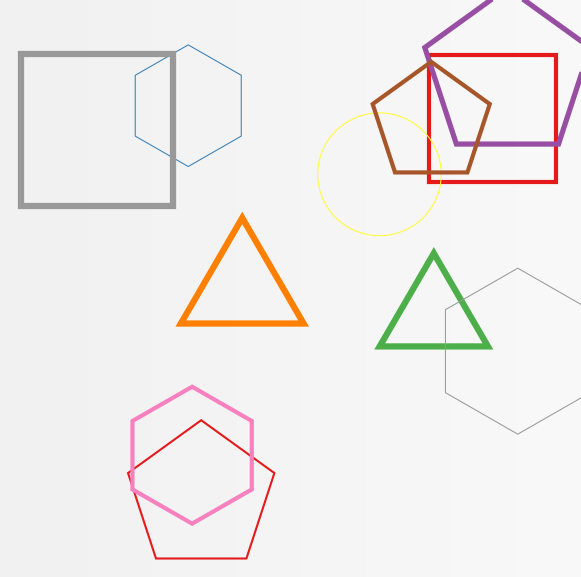[{"shape": "square", "thickness": 2, "radius": 0.55, "center": [0.848, 0.794]}, {"shape": "pentagon", "thickness": 1, "radius": 0.66, "center": [0.346, 0.139]}, {"shape": "hexagon", "thickness": 0.5, "radius": 0.53, "center": [0.324, 0.816]}, {"shape": "triangle", "thickness": 3, "radius": 0.54, "center": [0.746, 0.453]}, {"shape": "pentagon", "thickness": 2.5, "radius": 0.75, "center": [0.873, 0.871]}, {"shape": "triangle", "thickness": 3, "radius": 0.61, "center": [0.417, 0.5]}, {"shape": "circle", "thickness": 0.5, "radius": 0.53, "center": [0.653, 0.697]}, {"shape": "pentagon", "thickness": 2, "radius": 0.53, "center": [0.742, 0.786]}, {"shape": "hexagon", "thickness": 2, "radius": 0.59, "center": [0.331, 0.211]}, {"shape": "hexagon", "thickness": 0.5, "radius": 0.72, "center": [0.891, 0.391]}, {"shape": "square", "thickness": 3, "radius": 0.66, "center": [0.167, 0.774]}]